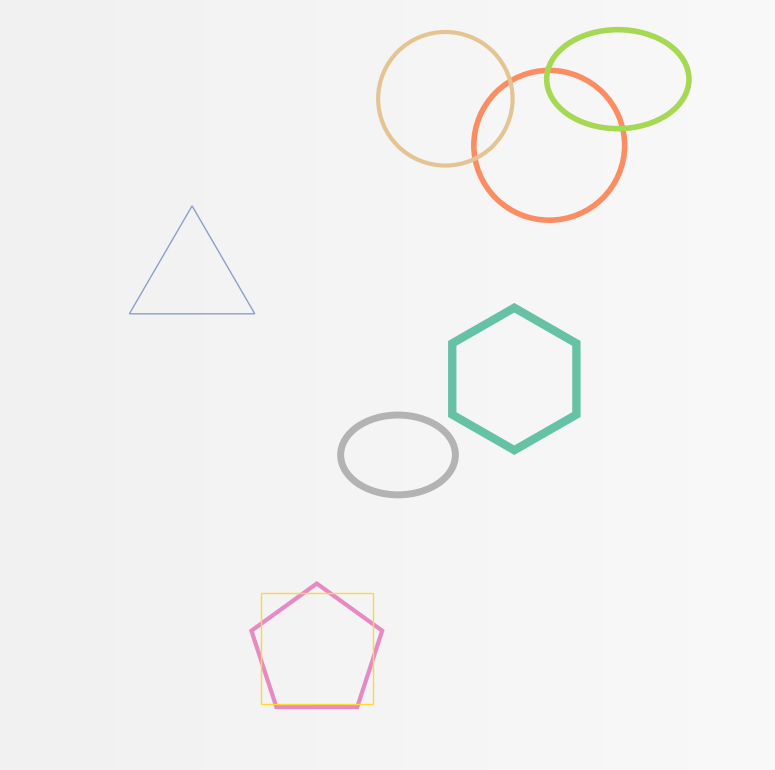[{"shape": "hexagon", "thickness": 3, "radius": 0.46, "center": [0.664, 0.508]}, {"shape": "circle", "thickness": 2, "radius": 0.49, "center": [0.709, 0.811]}, {"shape": "triangle", "thickness": 0.5, "radius": 0.47, "center": [0.248, 0.639]}, {"shape": "pentagon", "thickness": 1.5, "radius": 0.44, "center": [0.409, 0.153]}, {"shape": "oval", "thickness": 2, "radius": 0.46, "center": [0.797, 0.897]}, {"shape": "square", "thickness": 0.5, "radius": 0.36, "center": [0.409, 0.158]}, {"shape": "circle", "thickness": 1.5, "radius": 0.43, "center": [0.575, 0.872]}, {"shape": "oval", "thickness": 2.5, "radius": 0.37, "center": [0.514, 0.409]}]